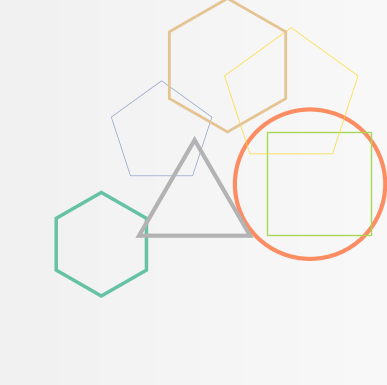[{"shape": "hexagon", "thickness": 2.5, "radius": 0.67, "center": [0.261, 0.366]}, {"shape": "circle", "thickness": 3, "radius": 0.97, "center": [0.8, 0.522]}, {"shape": "pentagon", "thickness": 0.5, "radius": 0.68, "center": [0.417, 0.654]}, {"shape": "square", "thickness": 1, "radius": 0.67, "center": [0.823, 0.522]}, {"shape": "pentagon", "thickness": 0.5, "radius": 0.91, "center": [0.752, 0.747]}, {"shape": "hexagon", "thickness": 2, "radius": 0.87, "center": [0.587, 0.831]}, {"shape": "triangle", "thickness": 3, "radius": 0.83, "center": [0.502, 0.471]}]